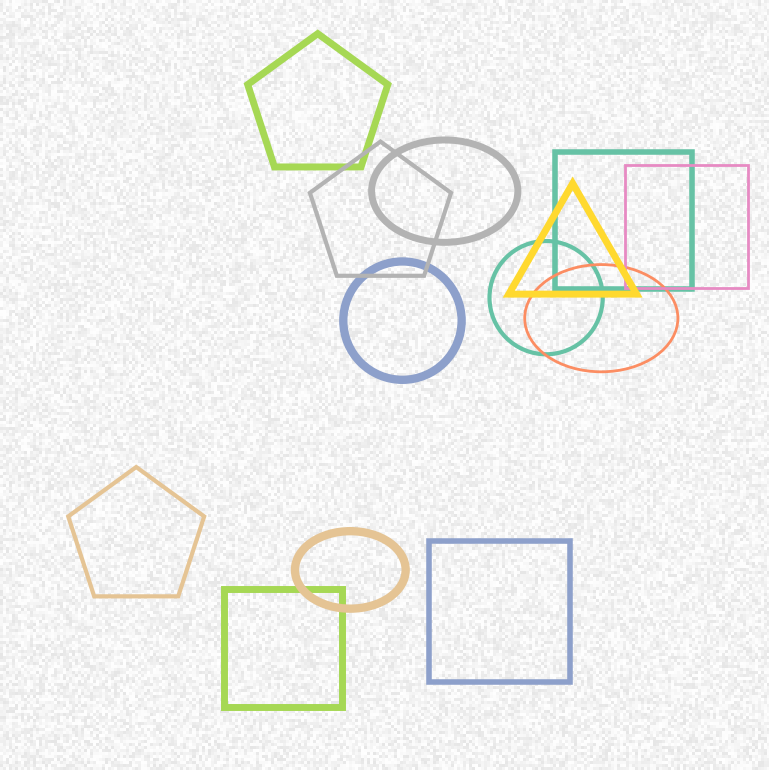[{"shape": "circle", "thickness": 1.5, "radius": 0.37, "center": [0.709, 0.613]}, {"shape": "square", "thickness": 2, "radius": 0.44, "center": [0.809, 0.714]}, {"shape": "oval", "thickness": 1, "radius": 0.5, "center": [0.781, 0.587]}, {"shape": "circle", "thickness": 3, "radius": 0.38, "center": [0.523, 0.584]}, {"shape": "square", "thickness": 2, "radius": 0.46, "center": [0.648, 0.206]}, {"shape": "square", "thickness": 1, "radius": 0.4, "center": [0.892, 0.706]}, {"shape": "square", "thickness": 2.5, "radius": 0.38, "center": [0.368, 0.158]}, {"shape": "pentagon", "thickness": 2.5, "radius": 0.48, "center": [0.413, 0.861]}, {"shape": "triangle", "thickness": 2.5, "radius": 0.48, "center": [0.744, 0.666]}, {"shape": "oval", "thickness": 3, "radius": 0.36, "center": [0.455, 0.26]}, {"shape": "pentagon", "thickness": 1.5, "radius": 0.46, "center": [0.177, 0.301]}, {"shape": "oval", "thickness": 2.5, "radius": 0.47, "center": [0.578, 0.752]}, {"shape": "pentagon", "thickness": 1.5, "radius": 0.48, "center": [0.494, 0.72]}]